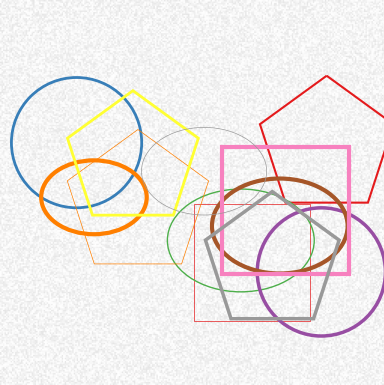[{"shape": "pentagon", "thickness": 1.5, "radius": 0.91, "center": [0.848, 0.621]}, {"shape": "square", "thickness": 0.5, "radius": 0.76, "center": [0.654, 0.319]}, {"shape": "circle", "thickness": 2, "radius": 0.85, "center": [0.199, 0.629]}, {"shape": "oval", "thickness": 1, "radius": 0.95, "center": [0.625, 0.375]}, {"shape": "circle", "thickness": 2.5, "radius": 0.83, "center": [0.835, 0.294]}, {"shape": "pentagon", "thickness": 0.5, "radius": 0.96, "center": [0.358, 0.471]}, {"shape": "oval", "thickness": 3, "radius": 0.69, "center": [0.244, 0.488]}, {"shape": "pentagon", "thickness": 2, "radius": 0.89, "center": [0.345, 0.586]}, {"shape": "oval", "thickness": 3, "radius": 0.88, "center": [0.727, 0.413]}, {"shape": "square", "thickness": 3, "radius": 0.83, "center": [0.741, 0.452]}, {"shape": "pentagon", "thickness": 2.5, "radius": 0.91, "center": [0.707, 0.32]}, {"shape": "oval", "thickness": 0.5, "radius": 0.81, "center": [0.53, 0.555]}]